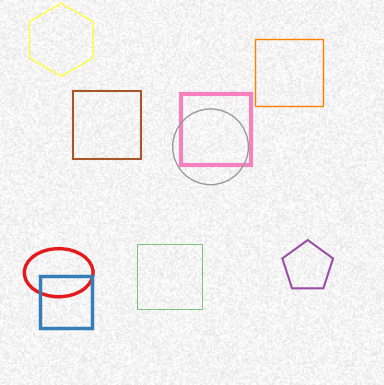[{"shape": "oval", "thickness": 2.5, "radius": 0.45, "center": [0.152, 0.292]}, {"shape": "square", "thickness": 2.5, "radius": 0.34, "center": [0.172, 0.216]}, {"shape": "square", "thickness": 0.5, "radius": 0.42, "center": [0.439, 0.281]}, {"shape": "pentagon", "thickness": 1.5, "radius": 0.35, "center": [0.799, 0.307]}, {"shape": "square", "thickness": 1, "radius": 0.44, "center": [0.751, 0.812]}, {"shape": "hexagon", "thickness": 1, "radius": 0.47, "center": [0.159, 0.897]}, {"shape": "square", "thickness": 1.5, "radius": 0.44, "center": [0.278, 0.676]}, {"shape": "square", "thickness": 3, "radius": 0.46, "center": [0.561, 0.664]}, {"shape": "circle", "thickness": 1, "radius": 0.49, "center": [0.547, 0.619]}]